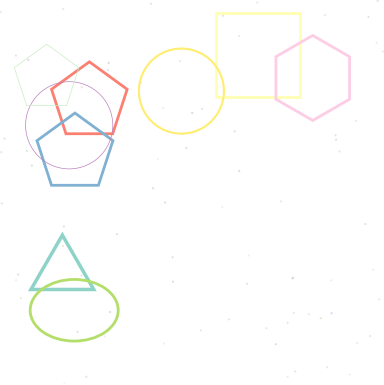[{"shape": "triangle", "thickness": 2.5, "radius": 0.47, "center": [0.162, 0.295]}, {"shape": "square", "thickness": 2, "radius": 0.55, "center": [0.67, 0.858]}, {"shape": "pentagon", "thickness": 2, "radius": 0.52, "center": [0.232, 0.736]}, {"shape": "pentagon", "thickness": 2, "radius": 0.52, "center": [0.195, 0.603]}, {"shape": "oval", "thickness": 2, "radius": 0.57, "center": [0.193, 0.194]}, {"shape": "hexagon", "thickness": 2, "radius": 0.55, "center": [0.812, 0.797]}, {"shape": "circle", "thickness": 0.5, "radius": 0.57, "center": [0.18, 0.675]}, {"shape": "pentagon", "thickness": 0.5, "radius": 0.44, "center": [0.121, 0.797]}, {"shape": "circle", "thickness": 1.5, "radius": 0.55, "center": [0.471, 0.763]}]